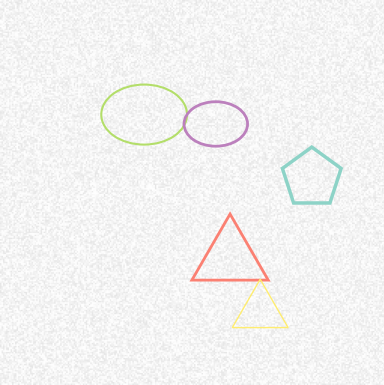[{"shape": "pentagon", "thickness": 2.5, "radius": 0.4, "center": [0.81, 0.538]}, {"shape": "triangle", "thickness": 2, "radius": 0.57, "center": [0.598, 0.33]}, {"shape": "oval", "thickness": 1.5, "radius": 0.56, "center": [0.374, 0.702]}, {"shape": "oval", "thickness": 2, "radius": 0.41, "center": [0.56, 0.678]}, {"shape": "triangle", "thickness": 1, "radius": 0.42, "center": [0.676, 0.191]}]